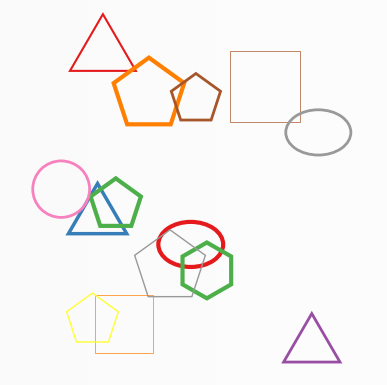[{"shape": "triangle", "thickness": 1.5, "radius": 0.49, "center": [0.266, 0.865]}, {"shape": "oval", "thickness": 3, "radius": 0.42, "center": [0.492, 0.365]}, {"shape": "triangle", "thickness": 2.5, "radius": 0.43, "center": [0.252, 0.436]}, {"shape": "hexagon", "thickness": 3, "radius": 0.36, "center": [0.534, 0.298]}, {"shape": "pentagon", "thickness": 3, "radius": 0.34, "center": [0.299, 0.468]}, {"shape": "triangle", "thickness": 2, "radius": 0.42, "center": [0.805, 0.102]}, {"shape": "square", "thickness": 0.5, "radius": 0.38, "center": [0.32, 0.159]}, {"shape": "pentagon", "thickness": 3, "radius": 0.48, "center": [0.384, 0.755]}, {"shape": "pentagon", "thickness": 1, "radius": 0.35, "center": [0.239, 0.169]}, {"shape": "pentagon", "thickness": 2, "radius": 0.33, "center": [0.506, 0.742]}, {"shape": "square", "thickness": 0.5, "radius": 0.46, "center": [0.683, 0.775]}, {"shape": "circle", "thickness": 2, "radius": 0.37, "center": [0.158, 0.509]}, {"shape": "pentagon", "thickness": 1, "radius": 0.48, "center": [0.439, 0.307]}, {"shape": "oval", "thickness": 2, "radius": 0.42, "center": [0.821, 0.656]}]